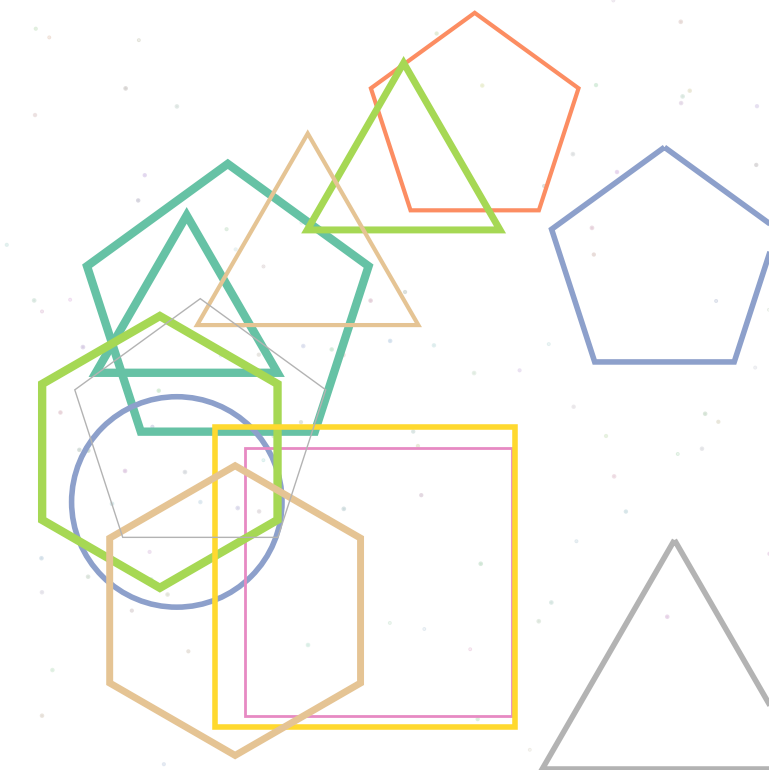[{"shape": "pentagon", "thickness": 3, "radius": 0.96, "center": [0.296, 0.595]}, {"shape": "triangle", "thickness": 3, "radius": 0.68, "center": [0.242, 0.584]}, {"shape": "pentagon", "thickness": 1.5, "radius": 0.71, "center": [0.617, 0.842]}, {"shape": "pentagon", "thickness": 2, "radius": 0.77, "center": [0.863, 0.655]}, {"shape": "circle", "thickness": 2, "radius": 0.68, "center": [0.23, 0.348]}, {"shape": "square", "thickness": 1, "radius": 0.87, "center": [0.492, 0.244]}, {"shape": "triangle", "thickness": 2.5, "radius": 0.72, "center": [0.524, 0.774]}, {"shape": "hexagon", "thickness": 3, "radius": 0.88, "center": [0.208, 0.413]}, {"shape": "square", "thickness": 2, "radius": 0.97, "center": [0.474, 0.251]}, {"shape": "hexagon", "thickness": 2.5, "radius": 0.94, "center": [0.305, 0.207]}, {"shape": "triangle", "thickness": 1.5, "radius": 0.83, "center": [0.4, 0.661]}, {"shape": "triangle", "thickness": 2, "radius": 0.99, "center": [0.876, 0.1]}, {"shape": "pentagon", "thickness": 0.5, "radius": 0.86, "center": [0.26, 0.441]}]